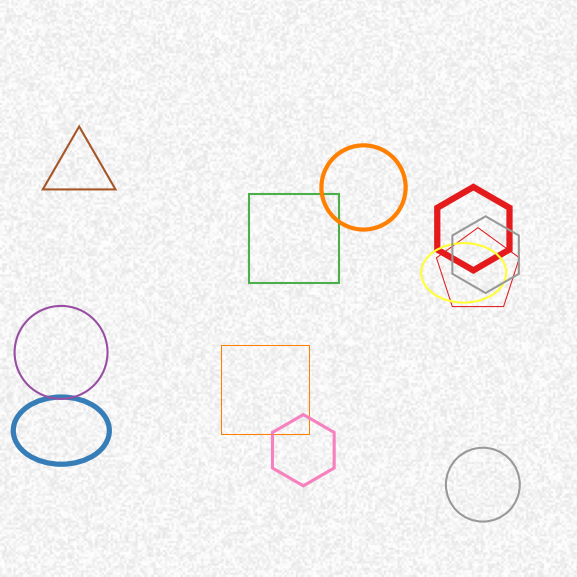[{"shape": "hexagon", "thickness": 3, "radius": 0.36, "center": [0.82, 0.603]}, {"shape": "pentagon", "thickness": 0.5, "radius": 0.38, "center": [0.828, 0.529]}, {"shape": "oval", "thickness": 2.5, "radius": 0.42, "center": [0.106, 0.253]}, {"shape": "square", "thickness": 1, "radius": 0.39, "center": [0.509, 0.586]}, {"shape": "circle", "thickness": 1, "radius": 0.4, "center": [0.106, 0.389]}, {"shape": "circle", "thickness": 2, "radius": 0.36, "center": [0.629, 0.675]}, {"shape": "square", "thickness": 0.5, "radius": 0.38, "center": [0.459, 0.325]}, {"shape": "oval", "thickness": 1, "radius": 0.37, "center": [0.803, 0.527]}, {"shape": "triangle", "thickness": 1, "radius": 0.36, "center": [0.137, 0.707]}, {"shape": "hexagon", "thickness": 1.5, "radius": 0.31, "center": [0.525, 0.22]}, {"shape": "circle", "thickness": 1, "radius": 0.32, "center": [0.836, 0.16]}, {"shape": "hexagon", "thickness": 1, "radius": 0.33, "center": [0.841, 0.558]}]